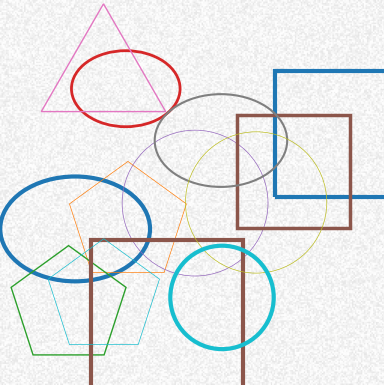[{"shape": "oval", "thickness": 3, "radius": 0.97, "center": [0.195, 0.405]}, {"shape": "square", "thickness": 3, "radius": 0.82, "center": [0.878, 0.653]}, {"shape": "pentagon", "thickness": 0.5, "radius": 0.8, "center": [0.332, 0.421]}, {"shape": "pentagon", "thickness": 1, "radius": 0.78, "center": [0.178, 0.205]}, {"shape": "oval", "thickness": 2, "radius": 0.71, "center": [0.327, 0.77]}, {"shape": "circle", "thickness": 0.5, "radius": 0.95, "center": [0.507, 0.472]}, {"shape": "square", "thickness": 2.5, "radius": 0.73, "center": [0.763, 0.555]}, {"shape": "square", "thickness": 3, "radius": 0.99, "center": [0.433, 0.18]}, {"shape": "triangle", "thickness": 1, "radius": 0.93, "center": [0.269, 0.803]}, {"shape": "oval", "thickness": 1.5, "radius": 0.86, "center": [0.574, 0.635]}, {"shape": "circle", "thickness": 0.5, "radius": 0.92, "center": [0.665, 0.474]}, {"shape": "circle", "thickness": 3, "radius": 0.67, "center": [0.577, 0.227]}, {"shape": "pentagon", "thickness": 0.5, "radius": 0.76, "center": [0.27, 0.228]}]